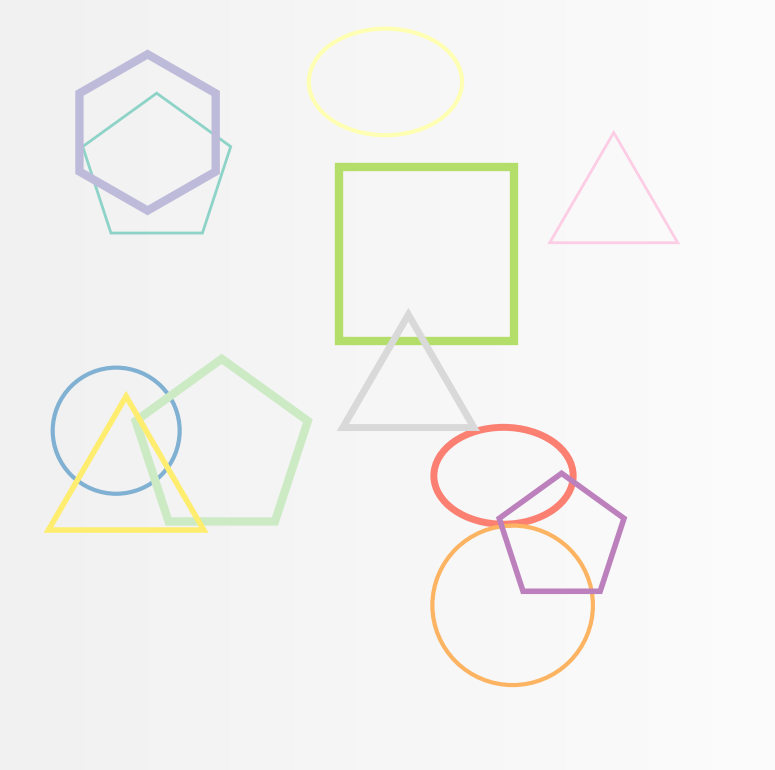[{"shape": "pentagon", "thickness": 1, "radius": 0.5, "center": [0.202, 0.779]}, {"shape": "oval", "thickness": 1.5, "radius": 0.49, "center": [0.497, 0.894]}, {"shape": "hexagon", "thickness": 3, "radius": 0.51, "center": [0.19, 0.828]}, {"shape": "oval", "thickness": 2.5, "radius": 0.45, "center": [0.65, 0.382]}, {"shape": "circle", "thickness": 1.5, "radius": 0.41, "center": [0.15, 0.441]}, {"shape": "circle", "thickness": 1.5, "radius": 0.52, "center": [0.661, 0.214]}, {"shape": "square", "thickness": 3, "radius": 0.57, "center": [0.55, 0.67]}, {"shape": "triangle", "thickness": 1, "radius": 0.48, "center": [0.792, 0.732]}, {"shape": "triangle", "thickness": 2.5, "radius": 0.49, "center": [0.527, 0.494]}, {"shape": "pentagon", "thickness": 2, "radius": 0.42, "center": [0.725, 0.301]}, {"shape": "pentagon", "thickness": 3, "radius": 0.58, "center": [0.286, 0.417]}, {"shape": "triangle", "thickness": 2, "radius": 0.58, "center": [0.163, 0.37]}]